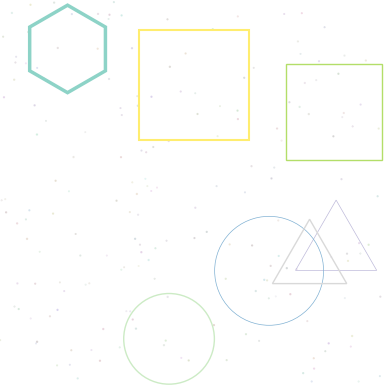[{"shape": "hexagon", "thickness": 2.5, "radius": 0.57, "center": [0.175, 0.873]}, {"shape": "triangle", "thickness": 0.5, "radius": 0.61, "center": [0.873, 0.359]}, {"shape": "circle", "thickness": 0.5, "radius": 0.71, "center": [0.699, 0.297]}, {"shape": "square", "thickness": 1, "radius": 0.62, "center": [0.869, 0.709]}, {"shape": "triangle", "thickness": 1, "radius": 0.56, "center": [0.804, 0.319]}, {"shape": "circle", "thickness": 1, "radius": 0.59, "center": [0.439, 0.12]}, {"shape": "square", "thickness": 1.5, "radius": 0.72, "center": [0.504, 0.779]}]